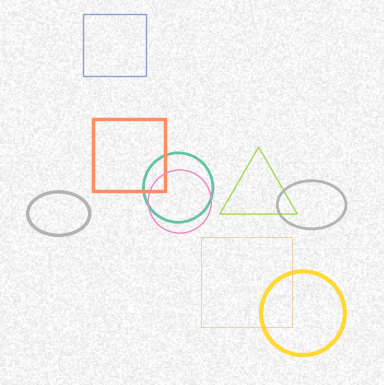[{"shape": "circle", "thickness": 2, "radius": 0.45, "center": [0.463, 0.513]}, {"shape": "square", "thickness": 2.5, "radius": 0.47, "center": [0.335, 0.597]}, {"shape": "square", "thickness": 1, "radius": 0.41, "center": [0.297, 0.883]}, {"shape": "circle", "thickness": 1, "radius": 0.41, "center": [0.467, 0.477]}, {"shape": "triangle", "thickness": 1, "radius": 0.58, "center": [0.672, 0.502]}, {"shape": "circle", "thickness": 3, "radius": 0.54, "center": [0.787, 0.186]}, {"shape": "square", "thickness": 0.5, "radius": 0.59, "center": [0.64, 0.268]}, {"shape": "oval", "thickness": 2, "radius": 0.45, "center": [0.809, 0.468]}, {"shape": "oval", "thickness": 2.5, "radius": 0.4, "center": [0.153, 0.445]}]